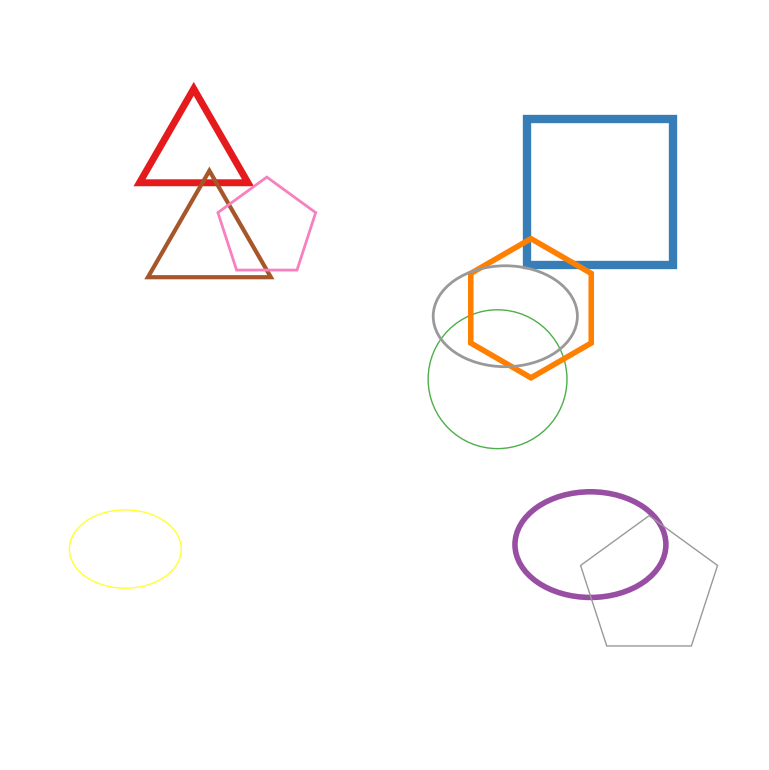[{"shape": "triangle", "thickness": 2.5, "radius": 0.41, "center": [0.252, 0.803]}, {"shape": "square", "thickness": 3, "radius": 0.47, "center": [0.78, 0.75]}, {"shape": "circle", "thickness": 0.5, "radius": 0.45, "center": [0.646, 0.508]}, {"shape": "oval", "thickness": 2, "radius": 0.49, "center": [0.767, 0.293]}, {"shape": "hexagon", "thickness": 2, "radius": 0.45, "center": [0.69, 0.6]}, {"shape": "oval", "thickness": 0.5, "radius": 0.36, "center": [0.163, 0.287]}, {"shape": "triangle", "thickness": 1.5, "radius": 0.46, "center": [0.272, 0.686]}, {"shape": "pentagon", "thickness": 1, "radius": 0.33, "center": [0.346, 0.703]}, {"shape": "pentagon", "thickness": 0.5, "radius": 0.47, "center": [0.843, 0.237]}, {"shape": "oval", "thickness": 1, "radius": 0.47, "center": [0.656, 0.589]}]